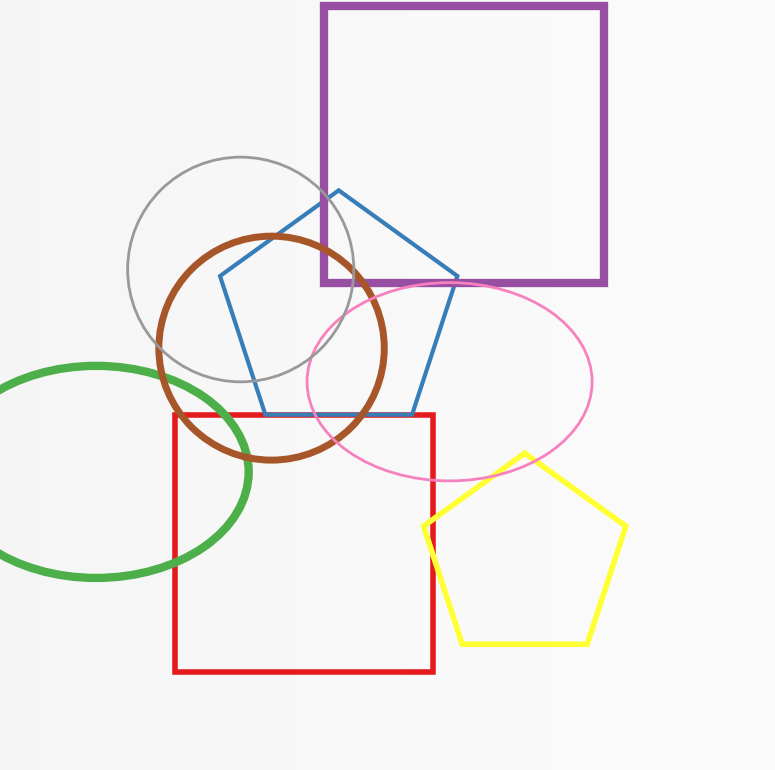[{"shape": "square", "thickness": 2, "radius": 0.83, "center": [0.393, 0.294]}, {"shape": "pentagon", "thickness": 1.5, "radius": 0.81, "center": [0.437, 0.592]}, {"shape": "oval", "thickness": 3, "radius": 0.98, "center": [0.124, 0.387]}, {"shape": "square", "thickness": 3, "radius": 0.9, "center": [0.599, 0.812]}, {"shape": "pentagon", "thickness": 2, "radius": 0.69, "center": [0.677, 0.274]}, {"shape": "circle", "thickness": 2.5, "radius": 0.73, "center": [0.35, 0.548]}, {"shape": "oval", "thickness": 1, "radius": 0.92, "center": [0.58, 0.504]}, {"shape": "circle", "thickness": 1, "radius": 0.73, "center": [0.311, 0.65]}]